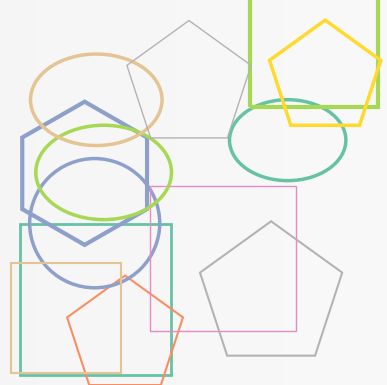[{"shape": "square", "thickness": 2, "radius": 0.98, "center": [0.246, 0.222]}, {"shape": "oval", "thickness": 2.5, "radius": 0.75, "center": [0.742, 0.636]}, {"shape": "pentagon", "thickness": 1.5, "radius": 0.79, "center": [0.323, 0.127]}, {"shape": "hexagon", "thickness": 3, "radius": 0.93, "center": [0.218, 0.55]}, {"shape": "circle", "thickness": 2.5, "radius": 0.84, "center": [0.244, 0.42]}, {"shape": "square", "thickness": 1, "radius": 0.94, "center": [0.576, 0.328]}, {"shape": "oval", "thickness": 2.5, "radius": 0.88, "center": [0.267, 0.552]}, {"shape": "square", "thickness": 3, "radius": 0.82, "center": [0.81, 0.887]}, {"shape": "pentagon", "thickness": 2.5, "radius": 0.75, "center": [0.839, 0.797]}, {"shape": "square", "thickness": 1.5, "radius": 0.71, "center": [0.17, 0.175]}, {"shape": "oval", "thickness": 2.5, "radius": 0.85, "center": [0.248, 0.741]}, {"shape": "pentagon", "thickness": 1, "radius": 0.84, "center": [0.488, 0.778]}, {"shape": "pentagon", "thickness": 1.5, "radius": 0.96, "center": [0.7, 0.232]}]